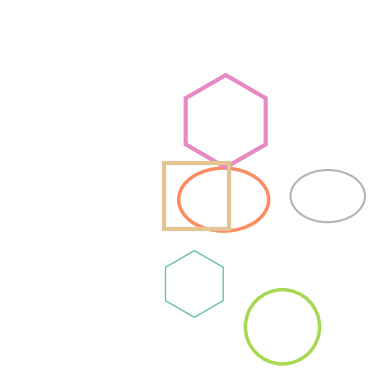[{"shape": "hexagon", "thickness": 1, "radius": 0.43, "center": [0.505, 0.262]}, {"shape": "oval", "thickness": 2.5, "radius": 0.58, "center": [0.581, 0.482]}, {"shape": "hexagon", "thickness": 3, "radius": 0.6, "center": [0.586, 0.685]}, {"shape": "circle", "thickness": 2.5, "radius": 0.48, "center": [0.734, 0.151]}, {"shape": "square", "thickness": 3, "radius": 0.43, "center": [0.51, 0.49]}, {"shape": "oval", "thickness": 1.5, "radius": 0.48, "center": [0.851, 0.491]}]